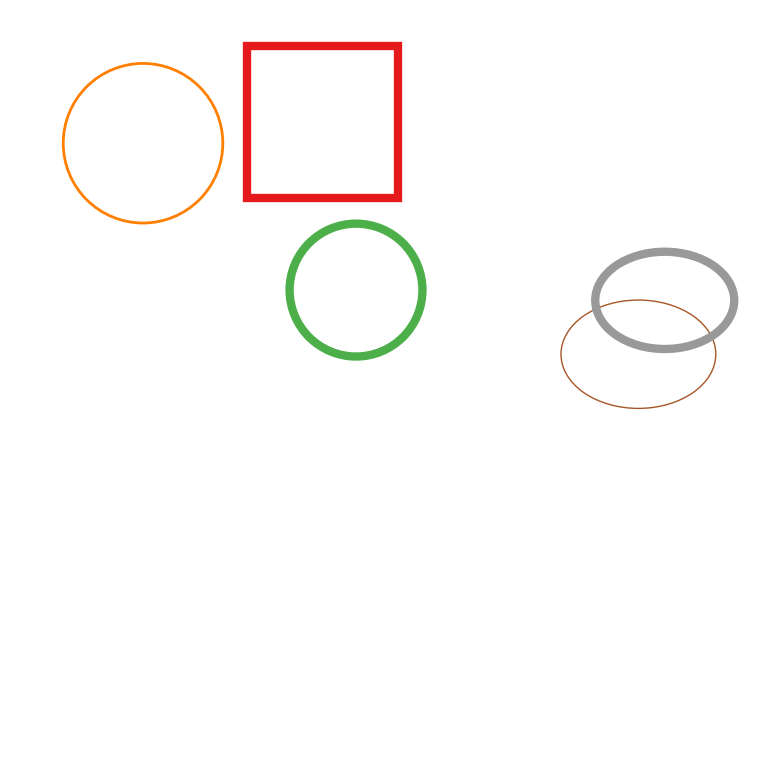[{"shape": "square", "thickness": 3, "radius": 0.49, "center": [0.419, 0.841]}, {"shape": "circle", "thickness": 3, "radius": 0.43, "center": [0.462, 0.623]}, {"shape": "circle", "thickness": 1, "radius": 0.52, "center": [0.186, 0.814]}, {"shape": "oval", "thickness": 0.5, "radius": 0.5, "center": [0.829, 0.54]}, {"shape": "oval", "thickness": 3, "radius": 0.45, "center": [0.863, 0.61]}]